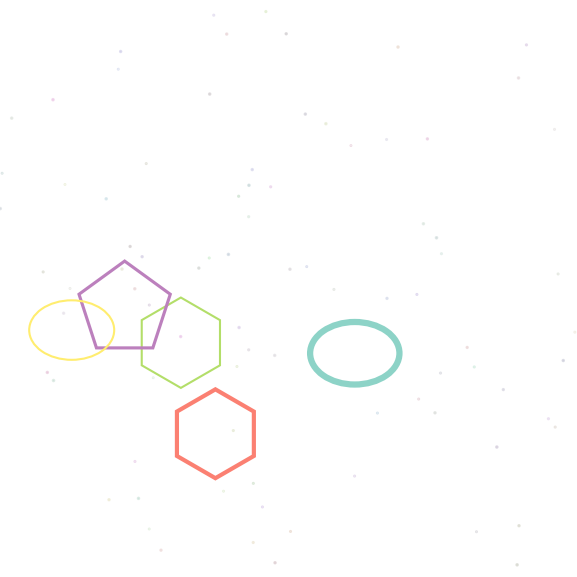[{"shape": "oval", "thickness": 3, "radius": 0.39, "center": [0.614, 0.387]}, {"shape": "hexagon", "thickness": 2, "radius": 0.38, "center": [0.373, 0.248]}, {"shape": "hexagon", "thickness": 1, "radius": 0.39, "center": [0.313, 0.406]}, {"shape": "pentagon", "thickness": 1.5, "radius": 0.42, "center": [0.216, 0.464]}, {"shape": "oval", "thickness": 1, "radius": 0.37, "center": [0.124, 0.428]}]